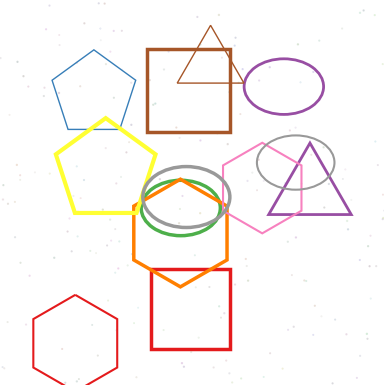[{"shape": "square", "thickness": 2.5, "radius": 0.52, "center": [0.494, 0.197]}, {"shape": "hexagon", "thickness": 1.5, "radius": 0.63, "center": [0.196, 0.108]}, {"shape": "pentagon", "thickness": 1, "radius": 0.57, "center": [0.244, 0.756]}, {"shape": "oval", "thickness": 2.5, "radius": 0.51, "center": [0.47, 0.46]}, {"shape": "oval", "thickness": 2, "radius": 0.52, "center": [0.737, 0.775]}, {"shape": "triangle", "thickness": 2, "radius": 0.62, "center": [0.805, 0.505]}, {"shape": "hexagon", "thickness": 2.5, "radius": 0.7, "center": [0.469, 0.395]}, {"shape": "pentagon", "thickness": 3, "radius": 0.68, "center": [0.275, 0.557]}, {"shape": "square", "thickness": 2.5, "radius": 0.54, "center": [0.49, 0.765]}, {"shape": "triangle", "thickness": 1, "radius": 0.5, "center": [0.547, 0.834]}, {"shape": "hexagon", "thickness": 1.5, "radius": 0.59, "center": [0.681, 0.512]}, {"shape": "oval", "thickness": 2.5, "radius": 0.57, "center": [0.484, 0.488]}, {"shape": "oval", "thickness": 1.5, "radius": 0.5, "center": [0.768, 0.578]}]